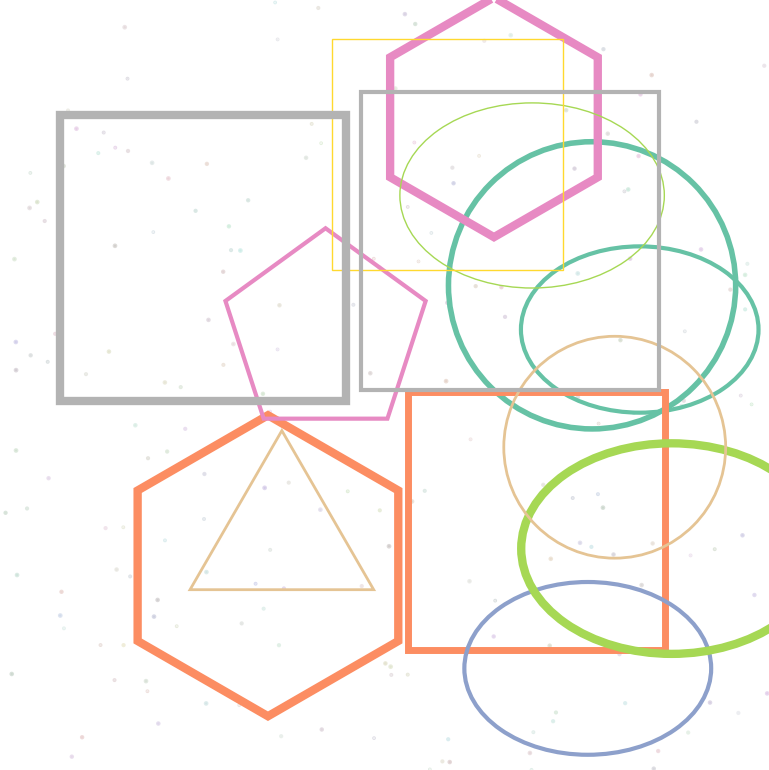[{"shape": "oval", "thickness": 1.5, "radius": 0.77, "center": [0.831, 0.572]}, {"shape": "circle", "thickness": 2, "radius": 0.93, "center": [0.769, 0.629]}, {"shape": "hexagon", "thickness": 3, "radius": 0.98, "center": [0.348, 0.265]}, {"shape": "square", "thickness": 2.5, "radius": 0.84, "center": [0.697, 0.324]}, {"shape": "oval", "thickness": 1.5, "radius": 0.8, "center": [0.763, 0.132]}, {"shape": "hexagon", "thickness": 3, "radius": 0.78, "center": [0.641, 0.848]}, {"shape": "pentagon", "thickness": 1.5, "radius": 0.68, "center": [0.423, 0.567]}, {"shape": "oval", "thickness": 3, "radius": 0.98, "center": [0.872, 0.288]}, {"shape": "oval", "thickness": 0.5, "radius": 0.86, "center": [0.691, 0.746]}, {"shape": "square", "thickness": 0.5, "radius": 0.75, "center": [0.581, 0.799]}, {"shape": "triangle", "thickness": 1, "radius": 0.69, "center": [0.366, 0.303]}, {"shape": "circle", "thickness": 1, "radius": 0.72, "center": [0.798, 0.419]}, {"shape": "square", "thickness": 1.5, "radius": 0.97, "center": [0.662, 0.687]}, {"shape": "square", "thickness": 3, "radius": 0.93, "center": [0.264, 0.665]}]